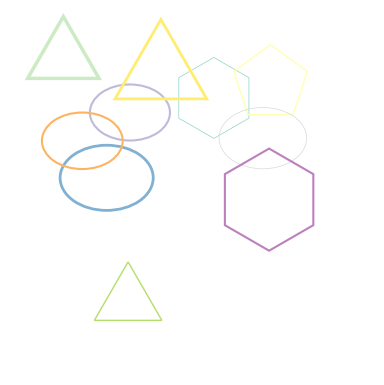[{"shape": "hexagon", "thickness": 0.5, "radius": 0.53, "center": [0.555, 0.746]}, {"shape": "pentagon", "thickness": 1, "radius": 0.5, "center": [0.703, 0.784]}, {"shape": "oval", "thickness": 1.5, "radius": 0.52, "center": [0.337, 0.708]}, {"shape": "oval", "thickness": 2, "radius": 0.6, "center": [0.277, 0.538]}, {"shape": "oval", "thickness": 1.5, "radius": 0.52, "center": [0.214, 0.634]}, {"shape": "triangle", "thickness": 1, "radius": 0.51, "center": [0.333, 0.218]}, {"shape": "oval", "thickness": 0.5, "radius": 0.57, "center": [0.683, 0.641]}, {"shape": "hexagon", "thickness": 1.5, "radius": 0.66, "center": [0.699, 0.481]}, {"shape": "triangle", "thickness": 2.5, "radius": 0.54, "center": [0.165, 0.85]}, {"shape": "triangle", "thickness": 2, "radius": 0.69, "center": [0.418, 0.812]}]